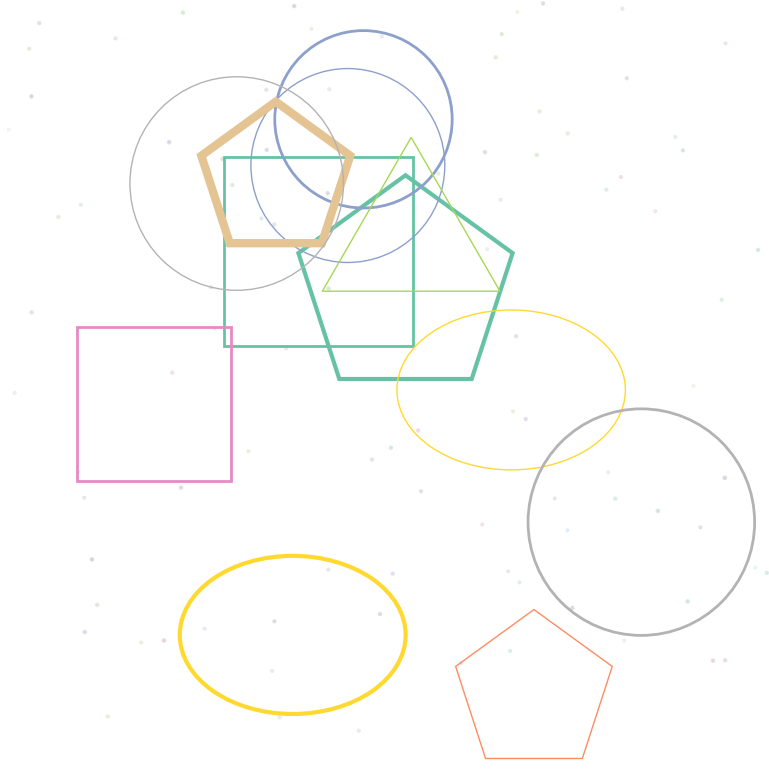[{"shape": "square", "thickness": 1, "radius": 0.61, "center": [0.413, 0.673]}, {"shape": "pentagon", "thickness": 1.5, "radius": 0.73, "center": [0.527, 0.626]}, {"shape": "pentagon", "thickness": 0.5, "radius": 0.53, "center": [0.693, 0.101]}, {"shape": "circle", "thickness": 1, "radius": 0.58, "center": [0.472, 0.845]}, {"shape": "circle", "thickness": 0.5, "radius": 0.63, "center": [0.452, 0.785]}, {"shape": "square", "thickness": 1, "radius": 0.5, "center": [0.2, 0.476]}, {"shape": "triangle", "thickness": 0.5, "radius": 0.67, "center": [0.534, 0.688]}, {"shape": "oval", "thickness": 1.5, "radius": 0.73, "center": [0.38, 0.175]}, {"shape": "oval", "thickness": 0.5, "radius": 0.74, "center": [0.664, 0.494]}, {"shape": "pentagon", "thickness": 3, "radius": 0.51, "center": [0.358, 0.766]}, {"shape": "circle", "thickness": 1, "radius": 0.74, "center": [0.833, 0.322]}, {"shape": "circle", "thickness": 0.5, "radius": 0.69, "center": [0.307, 0.762]}]